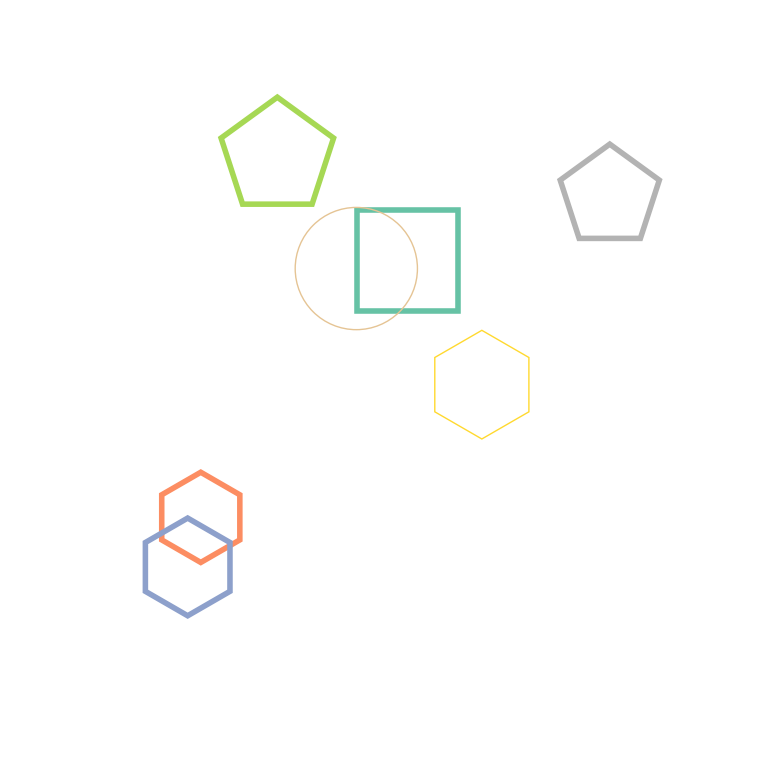[{"shape": "square", "thickness": 2, "radius": 0.33, "center": [0.529, 0.662]}, {"shape": "hexagon", "thickness": 2, "radius": 0.29, "center": [0.261, 0.328]}, {"shape": "hexagon", "thickness": 2, "radius": 0.32, "center": [0.244, 0.264]}, {"shape": "pentagon", "thickness": 2, "radius": 0.38, "center": [0.36, 0.797]}, {"shape": "hexagon", "thickness": 0.5, "radius": 0.35, "center": [0.626, 0.5]}, {"shape": "circle", "thickness": 0.5, "radius": 0.4, "center": [0.463, 0.651]}, {"shape": "pentagon", "thickness": 2, "radius": 0.34, "center": [0.792, 0.745]}]